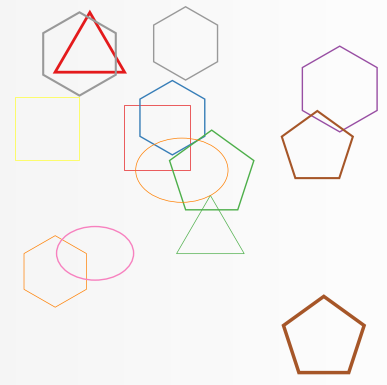[{"shape": "square", "thickness": 0.5, "radius": 0.43, "center": [0.405, 0.643]}, {"shape": "triangle", "thickness": 2, "radius": 0.52, "center": [0.232, 0.864]}, {"shape": "hexagon", "thickness": 1, "radius": 0.48, "center": [0.445, 0.694]}, {"shape": "triangle", "thickness": 0.5, "radius": 0.5, "center": [0.543, 0.392]}, {"shape": "pentagon", "thickness": 1, "radius": 0.57, "center": [0.546, 0.548]}, {"shape": "hexagon", "thickness": 1, "radius": 0.56, "center": [0.877, 0.769]}, {"shape": "hexagon", "thickness": 0.5, "radius": 0.46, "center": [0.142, 0.295]}, {"shape": "oval", "thickness": 0.5, "radius": 0.6, "center": [0.469, 0.558]}, {"shape": "square", "thickness": 0.5, "radius": 0.41, "center": [0.12, 0.665]}, {"shape": "pentagon", "thickness": 2.5, "radius": 0.55, "center": [0.836, 0.121]}, {"shape": "pentagon", "thickness": 1.5, "radius": 0.48, "center": [0.819, 0.615]}, {"shape": "oval", "thickness": 1, "radius": 0.5, "center": [0.245, 0.342]}, {"shape": "hexagon", "thickness": 1, "radius": 0.48, "center": [0.479, 0.887]}, {"shape": "hexagon", "thickness": 1.5, "radius": 0.54, "center": [0.205, 0.86]}]